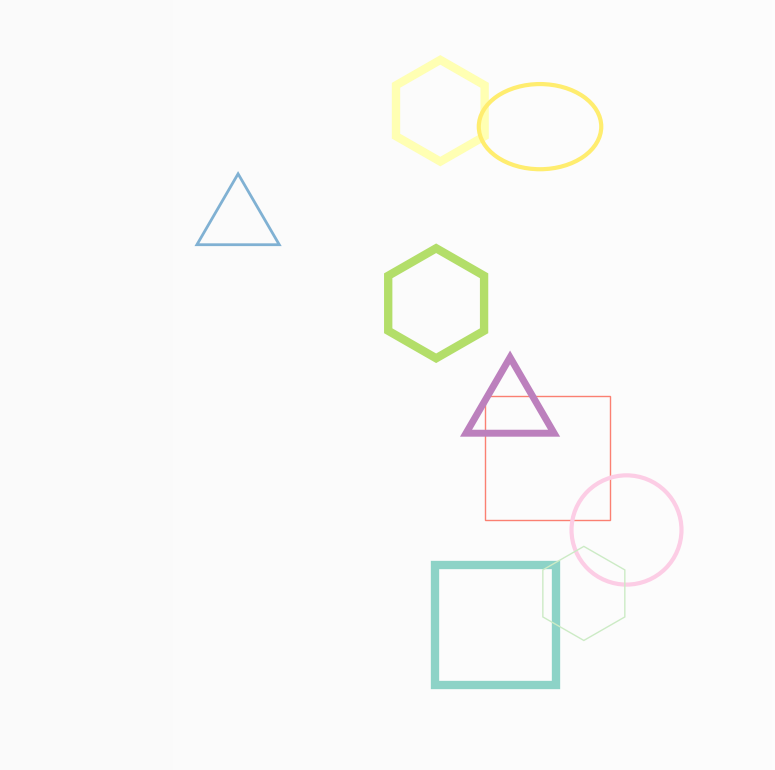[{"shape": "square", "thickness": 3, "radius": 0.39, "center": [0.639, 0.188]}, {"shape": "hexagon", "thickness": 3, "radius": 0.33, "center": [0.568, 0.856]}, {"shape": "square", "thickness": 0.5, "radius": 0.4, "center": [0.706, 0.405]}, {"shape": "triangle", "thickness": 1, "radius": 0.31, "center": [0.307, 0.713]}, {"shape": "hexagon", "thickness": 3, "radius": 0.36, "center": [0.563, 0.606]}, {"shape": "circle", "thickness": 1.5, "radius": 0.35, "center": [0.808, 0.312]}, {"shape": "triangle", "thickness": 2.5, "radius": 0.33, "center": [0.658, 0.47]}, {"shape": "hexagon", "thickness": 0.5, "radius": 0.31, "center": [0.753, 0.229]}, {"shape": "oval", "thickness": 1.5, "radius": 0.4, "center": [0.697, 0.836]}]